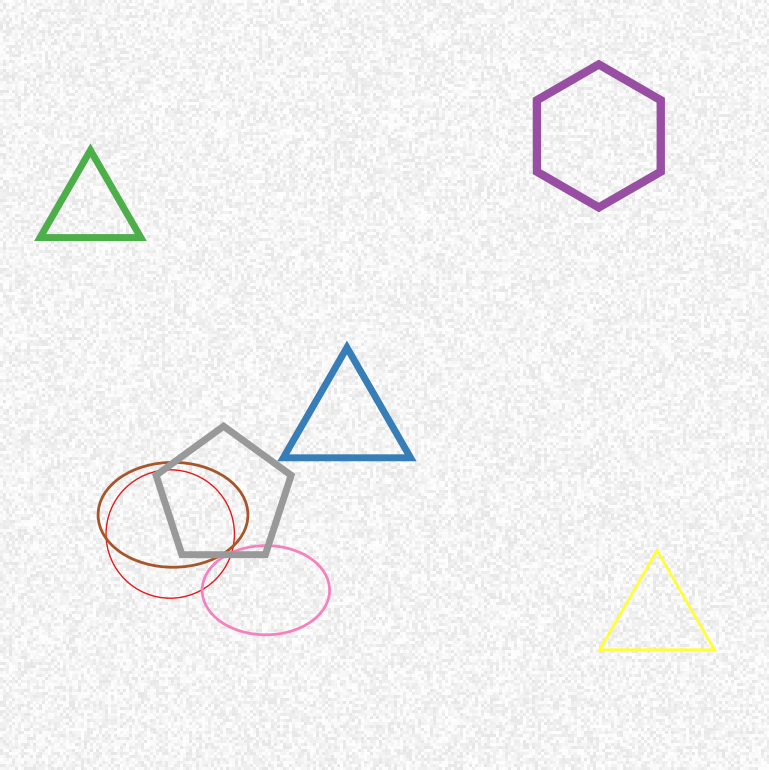[{"shape": "circle", "thickness": 0.5, "radius": 0.42, "center": [0.221, 0.306]}, {"shape": "triangle", "thickness": 2.5, "radius": 0.48, "center": [0.451, 0.453]}, {"shape": "triangle", "thickness": 2.5, "radius": 0.38, "center": [0.117, 0.729]}, {"shape": "hexagon", "thickness": 3, "radius": 0.46, "center": [0.778, 0.823]}, {"shape": "triangle", "thickness": 1, "radius": 0.43, "center": [0.853, 0.199]}, {"shape": "oval", "thickness": 1, "radius": 0.49, "center": [0.225, 0.331]}, {"shape": "oval", "thickness": 1, "radius": 0.41, "center": [0.345, 0.233]}, {"shape": "pentagon", "thickness": 2.5, "radius": 0.46, "center": [0.29, 0.354]}]